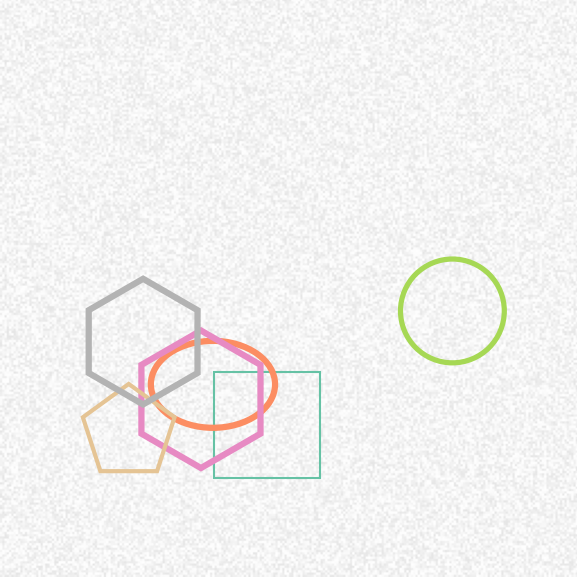[{"shape": "square", "thickness": 1, "radius": 0.46, "center": [0.463, 0.264]}, {"shape": "oval", "thickness": 3, "radius": 0.54, "center": [0.369, 0.334]}, {"shape": "hexagon", "thickness": 3, "radius": 0.6, "center": [0.348, 0.308]}, {"shape": "circle", "thickness": 2.5, "radius": 0.45, "center": [0.783, 0.461]}, {"shape": "pentagon", "thickness": 2, "radius": 0.42, "center": [0.223, 0.251]}, {"shape": "hexagon", "thickness": 3, "radius": 0.54, "center": [0.248, 0.408]}]